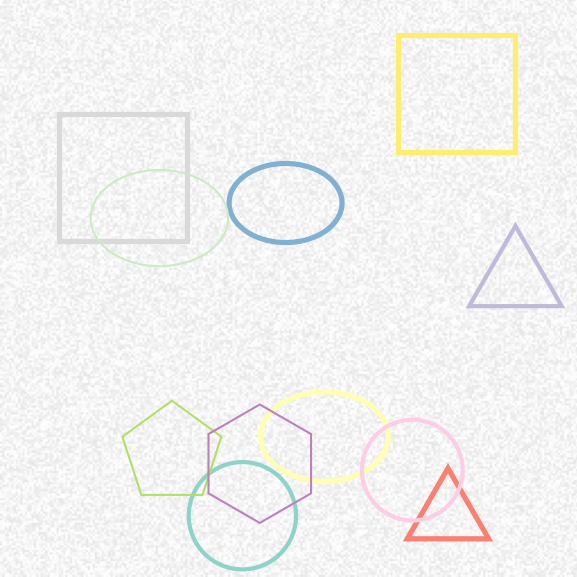[{"shape": "circle", "thickness": 2, "radius": 0.46, "center": [0.42, 0.106]}, {"shape": "oval", "thickness": 2.5, "radius": 0.55, "center": [0.562, 0.243]}, {"shape": "triangle", "thickness": 2, "radius": 0.46, "center": [0.893, 0.515]}, {"shape": "triangle", "thickness": 2.5, "radius": 0.41, "center": [0.776, 0.107]}, {"shape": "oval", "thickness": 2.5, "radius": 0.49, "center": [0.494, 0.648]}, {"shape": "pentagon", "thickness": 1, "radius": 0.45, "center": [0.298, 0.215]}, {"shape": "circle", "thickness": 2, "radius": 0.44, "center": [0.714, 0.185]}, {"shape": "square", "thickness": 2.5, "radius": 0.55, "center": [0.213, 0.692]}, {"shape": "hexagon", "thickness": 1, "radius": 0.51, "center": [0.45, 0.196]}, {"shape": "oval", "thickness": 1, "radius": 0.6, "center": [0.276, 0.622]}, {"shape": "square", "thickness": 2.5, "radius": 0.5, "center": [0.79, 0.837]}]